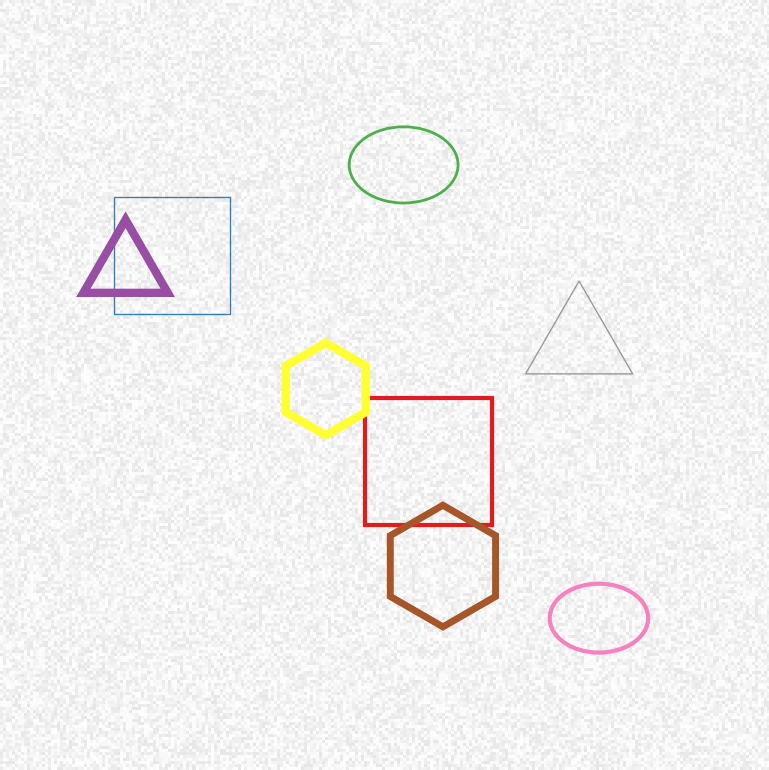[{"shape": "square", "thickness": 1.5, "radius": 0.41, "center": [0.556, 0.4]}, {"shape": "square", "thickness": 0.5, "radius": 0.38, "center": [0.223, 0.668]}, {"shape": "oval", "thickness": 1, "radius": 0.35, "center": [0.524, 0.786]}, {"shape": "triangle", "thickness": 3, "radius": 0.32, "center": [0.163, 0.651]}, {"shape": "hexagon", "thickness": 3, "radius": 0.3, "center": [0.423, 0.495]}, {"shape": "hexagon", "thickness": 2.5, "radius": 0.39, "center": [0.575, 0.265]}, {"shape": "oval", "thickness": 1.5, "radius": 0.32, "center": [0.778, 0.197]}, {"shape": "triangle", "thickness": 0.5, "radius": 0.4, "center": [0.752, 0.555]}]